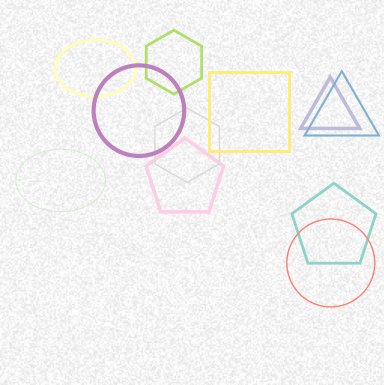[{"shape": "pentagon", "thickness": 2, "radius": 0.57, "center": [0.867, 0.409]}, {"shape": "oval", "thickness": 2, "radius": 0.52, "center": [0.248, 0.823]}, {"shape": "triangle", "thickness": 2.5, "radius": 0.44, "center": [0.858, 0.711]}, {"shape": "circle", "thickness": 1, "radius": 0.57, "center": [0.859, 0.317]}, {"shape": "triangle", "thickness": 1.5, "radius": 0.56, "center": [0.888, 0.704]}, {"shape": "hexagon", "thickness": 2, "radius": 0.42, "center": [0.452, 0.839]}, {"shape": "pentagon", "thickness": 2.5, "radius": 0.53, "center": [0.48, 0.536]}, {"shape": "hexagon", "thickness": 1, "radius": 0.48, "center": [0.486, 0.623]}, {"shape": "circle", "thickness": 3, "radius": 0.59, "center": [0.361, 0.713]}, {"shape": "oval", "thickness": 0.5, "radius": 0.58, "center": [0.157, 0.531]}, {"shape": "square", "thickness": 2, "radius": 0.52, "center": [0.647, 0.71]}]